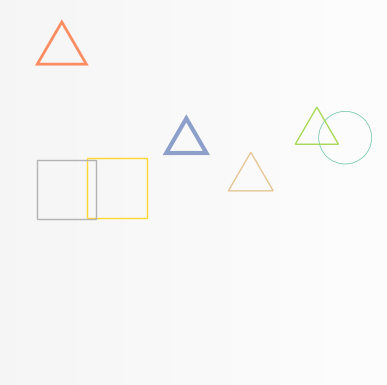[{"shape": "circle", "thickness": 0.5, "radius": 0.34, "center": [0.891, 0.642]}, {"shape": "triangle", "thickness": 2, "radius": 0.37, "center": [0.16, 0.87]}, {"shape": "triangle", "thickness": 3, "radius": 0.3, "center": [0.481, 0.633]}, {"shape": "triangle", "thickness": 1, "radius": 0.32, "center": [0.818, 0.657]}, {"shape": "square", "thickness": 1, "radius": 0.39, "center": [0.302, 0.511]}, {"shape": "triangle", "thickness": 1, "radius": 0.33, "center": [0.647, 0.538]}, {"shape": "square", "thickness": 1, "radius": 0.38, "center": [0.172, 0.508]}]